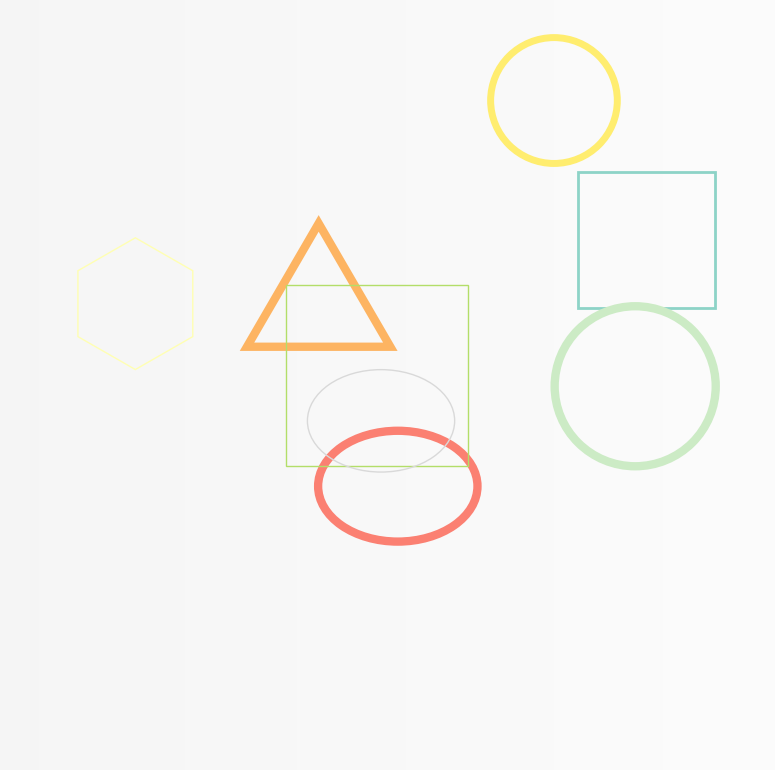[{"shape": "square", "thickness": 1, "radius": 0.44, "center": [0.834, 0.688]}, {"shape": "hexagon", "thickness": 0.5, "radius": 0.43, "center": [0.175, 0.606]}, {"shape": "oval", "thickness": 3, "radius": 0.51, "center": [0.513, 0.369]}, {"shape": "triangle", "thickness": 3, "radius": 0.53, "center": [0.411, 0.603]}, {"shape": "square", "thickness": 0.5, "radius": 0.59, "center": [0.486, 0.512]}, {"shape": "oval", "thickness": 0.5, "radius": 0.47, "center": [0.492, 0.453]}, {"shape": "circle", "thickness": 3, "radius": 0.52, "center": [0.82, 0.498]}, {"shape": "circle", "thickness": 2.5, "radius": 0.41, "center": [0.715, 0.869]}]